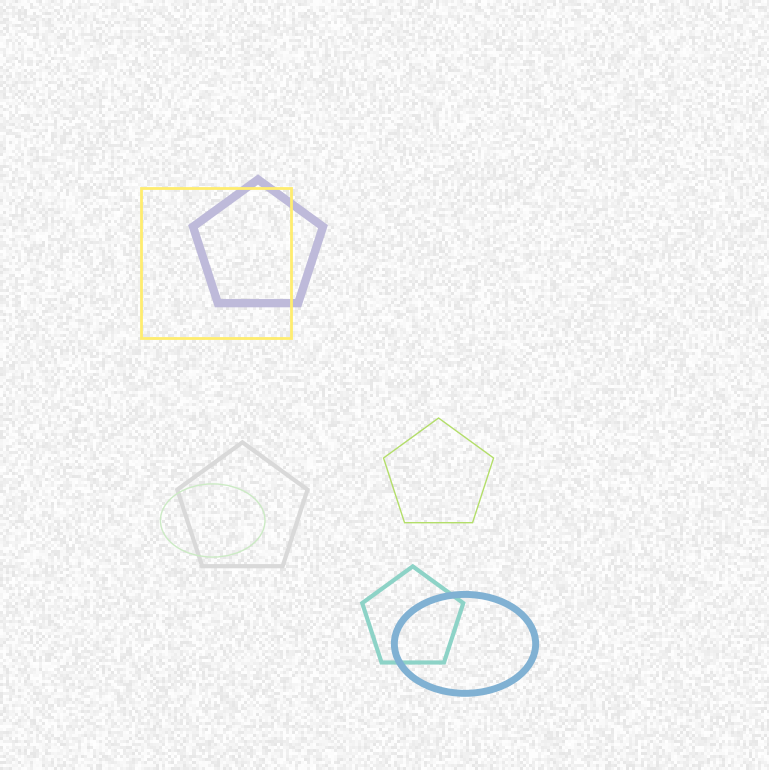[{"shape": "pentagon", "thickness": 1.5, "radius": 0.35, "center": [0.536, 0.195]}, {"shape": "pentagon", "thickness": 3, "radius": 0.44, "center": [0.335, 0.678]}, {"shape": "oval", "thickness": 2.5, "radius": 0.46, "center": [0.604, 0.164]}, {"shape": "pentagon", "thickness": 0.5, "radius": 0.38, "center": [0.57, 0.382]}, {"shape": "pentagon", "thickness": 1.5, "radius": 0.44, "center": [0.315, 0.337]}, {"shape": "oval", "thickness": 0.5, "radius": 0.34, "center": [0.276, 0.324]}, {"shape": "square", "thickness": 1, "radius": 0.49, "center": [0.281, 0.658]}]